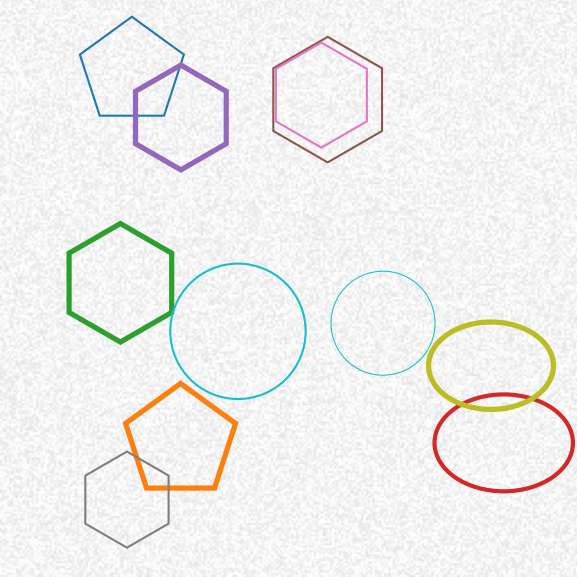[{"shape": "pentagon", "thickness": 1, "radius": 0.47, "center": [0.228, 0.875]}, {"shape": "pentagon", "thickness": 2.5, "radius": 0.5, "center": [0.313, 0.235]}, {"shape": "hexagon", "thickness": 2.5, "radius": 0.51, "center": [0.208, 0.509]}, {"shape": "oval", "thickness": 2, "radius": 0.6, "center": [0.872, 0.232]}, {"shape": "hexagon", "thickness": 2.5, "radius": 0.45, "center": [0.313, 0.796]}, {"shape": "hexagon", "thickness": 1, "radius": 0.54, "center": [0.567, 0.827]}, {"shape": "hexagon", "thickness": 1, "radius": 0.45, "center": [0.556, 0.835]}, {"shape": "hexagon", "thickness": 1, "radius": 0.42, "center": [0.22, 0.134]}, {"shape": "oval", "thickness": 2.5, "radius": 0.54, "center": [0.85, 0.366]}, {"shape": "circle", "thickness": 1, "radius": 0.59, "center": [0.412, 0.425]}, {"shape": "circle", "thickness": 0.5, "radius": 0.45, "center": [0.663, 0.439]}]